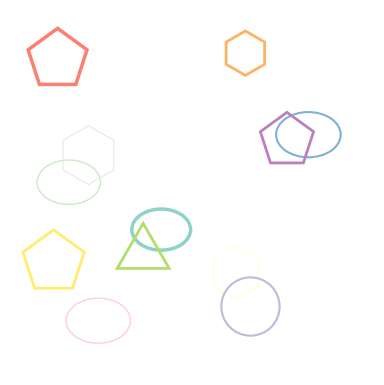[{"shape": "oval", "thickness": 2.5, "radius": 0.38, "center": [0.419, 0.404]}, {"shape": "hexagon", "thickness": 0.5, "radius": 0.34, "center": [0.613, 0.291]}, {"shape": "circle", "thickness": 1.5, "radius": 0.38, "center": [0.651, 0.204]}, {"shape": "pentagon", "thickness": 2.5, "radius": 0.4, "center": [0.15, 0.846]}, {"shape": "oval", "thickness": 1.5, "radius": 0.42, "center": [0.801, 0.65]}, {"shape": "hexagon", "thickness": 2, "radius": 0.29, "center": [0.637, 0.862]}, {"shape": "triangle", "thickness": 2, "radius": 0.39, "center": [0.372, 0.342]}, {"shape": "oval", "thickness": 1, "radius": 0.42, "center": [0.255, 0.167]}, {"shape": "hexagon", "thickness": 0.5, "radius": 0.38, "center": [0.23, 0.597]}, {"shape": "pentagon", "thickness": 2, "radius": 0.36, "center": [0.745, 0.636]}, {"shape": "oval", "thickness": 1, "radius": 0.41, "center": [0.179, 0.527]}, {"shape": "pentagon", "thickness": 2, "radius": 0.42, "center": [0.139, 0.319]}]